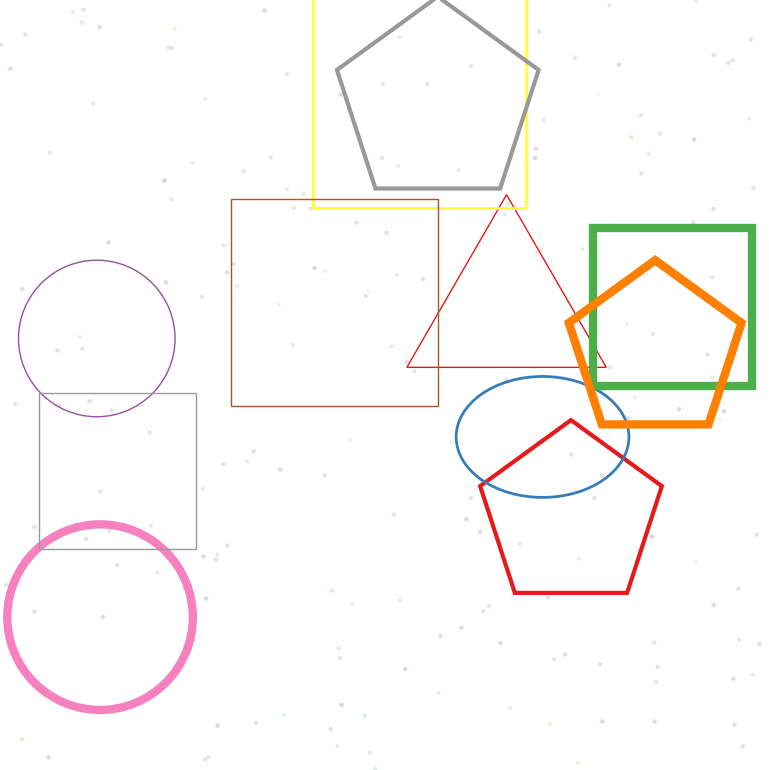[{"shape": "pentagon", "thickness": 1.5, "radius": 0.62, "center": [0.742, 0.33]}, {"shape": "triangle", "thickness": 0.5, "radius": 0.75, "center": [0.658, 0.598]}, {"shape": "oval", "thickness": 1, "radius": 0.56, "center": [0.705, 0.433]}, {"shape": "square", "thickness": 3, "radius": 0.51, "center": [0.873, 0.601]}, {"shape": "circle", "thickness": 0.5, "radius": 0.51, "center": [0.126, 0.56]}, {"shape": "pentagon", "thickness": 3, "radius": 0.59, "center": [0.851, 0.544]}, {"shape": "square", "thickness": 1, "radius": 0.69, "center": [0.545, 0.868]}, {"shape": "square", "thickness": 0.5, "radius": 0.67, "center": [0.434, 0.608]}, {"shape": "circle", "thickness": 3, "radius": 0.6, "center": [0.13, 0.198]}, {"shape": "pentagon", "thickness": 1.5, "radius": 0.69, "center": [0.569, 0.867]}, {"shape": "square", "thickness": 0.5, "radius": 0.51, "center": [0.153, 0.388]}]